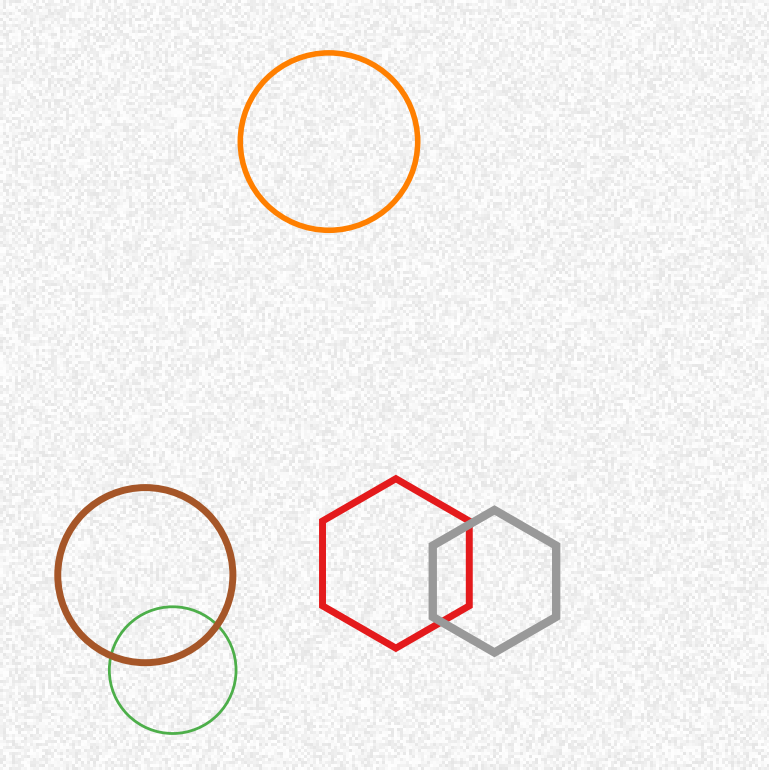[{"shape": "hexagon", "thickness": 2.5, "radius": 0.55, "center": [0.514, 0.268]}, {"shape": "circle", "thickness": 1, "radius": 0.41, "center": [0.224, 0.13]}, {"shape": "circle", "thickness": 2, "radius": 0.58, "center": [0.427, 0.816]}, {"shape": "circle", "thickness": 2.5, "radius": 0.57, "center": [0.189, 0.253]}, {"shape": "hexagon", "thickness": 3, "radius": 0.46, "center": [0.642, 0.245]}]